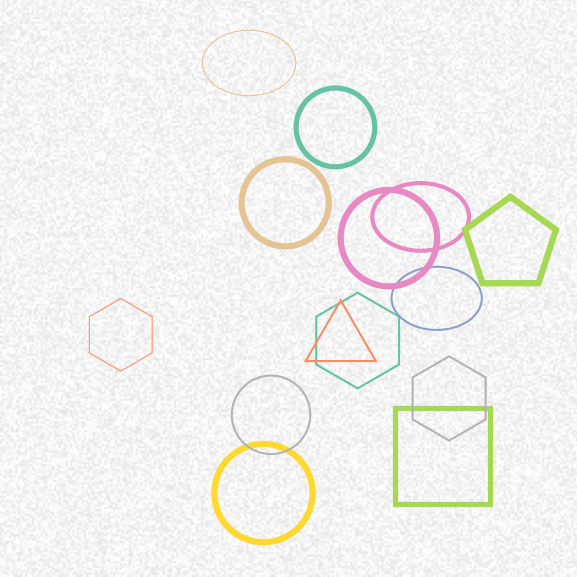[{"shape": "circle", "thickness": 2.5, "radius": 0.34, "center": [0.581, 0.779]}, {"shape": "hexagon", "thickness": 1, "radius": 0.41, "center": [0.619, 0.409]}, {"shape": "hexagon", "thickness": 0.5, "radius": 0.31, "center": [0.209, 0.419]}, {"shape": "triangle", "thickness": 1, "radius": 0.35, "center": [0.59, 0.409]}, {"shape": "oval", "thickness": 1, "radius": 0.39, "center": [0.756, 0.482]}, {"shape": "oval", "thickness": 2, "radius": 0.42, "center": [0.728, 0.623]}, {"shape": "circle", "thickness": 3, "radius": 0.42, "center": [0.673, 0.587]}, {"shape": "pentagon", "thickness": 3, "radius": 0.41, "center": [0.884, 0.576]}, {"shape": "square", "thickness": 2.5, "radius": 0.42, "center": [0.766, 0.21]}, {"shape": "circle", "thickness": 3, "radius": 0.43, "center": [0.456, 0.145]}, {"shape": "oval", "thickness": 0.5, "radius": 0.4, "center": [0.431, 0.89]}, {"shape": "circle", "thickness": 3, "radius": 0.38, "center": [0.494, 0.648]}, {"shape": "circle", "thickness": 1, "radius": 0.34, "center": [0.469, 0.281]}, {"shape": "hexagon", "thickness": 1, "radius": 0.36, "center": [0.778, 0.309]}]